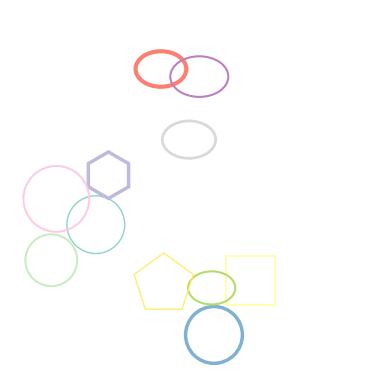[{"shape": "circle", "thickness": 1, "radius": 0.38, "center": [0.249, 0.416]}, {"shape": "square", "thickness": 1.5, "radius": 0.32, "center": [0.652, 0.272]}, {"shape": "hexagon", "thickness": 2.5, "radius": 0.3, "center": [0.282, 0.545]}, {"shape": "oval", "thickness": 3, "radius": 0.33, "center": [0.418, 0.821]}, {"shape": "circle", "thickness": 2.5, "radius": 0.37, "center": [0.556, 0.13]}, {"shape": "oval", "thickness": 1.5, "radius": 0.31, "center": [0.55, 0.252]}, {"shape": "circle", "thickness": 1.5, "radius": 0.43, "center": [0.146, 0.483]}, {"shape": "oval", "thickness": 2, "radius": 0.35, "center": [0.491, 0.637]}, {"shape": "oval", "thickness": 1.5, "radius": 0.38, "center": [0.518, 0.801]}, {"shape": "circle", "thickness": 1.5, "radius": 0.34, "center": [0.133, 0.324]}, {"shape": "pentagon", "thickness": 1, "radius": 0.4, "center": [0.425, 0.262]}]